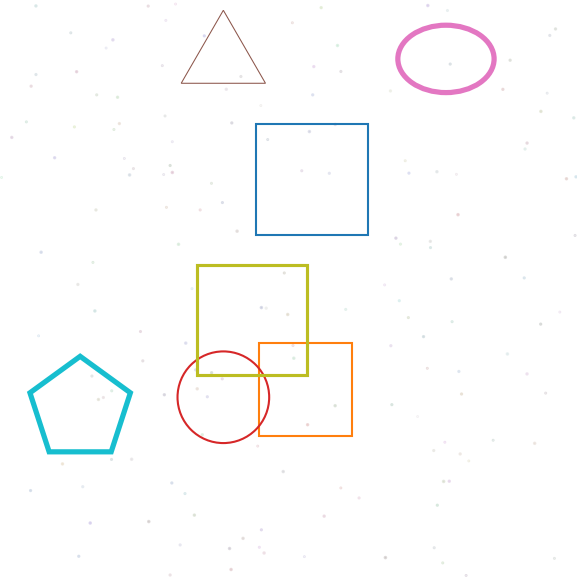[{"shape": "square", "thickness": 1, "radius": 0.48, "center": [0.54, 0.688]}, {"shape": "square", "thickness": 1, "radius": 0.4, "center": [0.529, 0.325]}, {"shape": "circle", "thickness": 1, "radius": 0.4, "center": [0.387, 0.311]}, {"shape": "triangle", "thickness": 0.5, "radius": 0.42, "center": [0.387, 0.897]}, {"shape": "oval", "thickness": 2.5, "radius": 0.42, "center": [0.772, 0.897]}, {"shape": "square", "thickness": 1.5, "radius": 0.47, "center": [0.436, 0.445]}, {"shape": "pentagon", "thickness": 2.5, "radius": 0.46, "center": [0.139, 0.291]}]